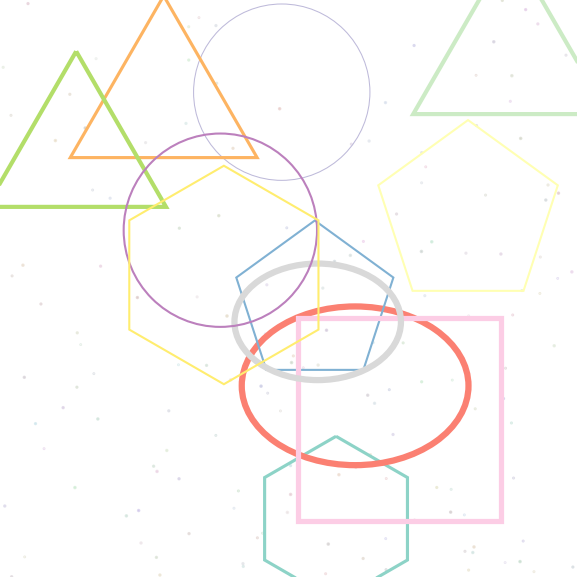[{"shape": "hexagon", "thickness": 1.5, "radius": 0.71, "center": [0.582, 0.101]}, {"shape": "pentagon", "thickness": 1, "radius": 0.82, "center": [0.81, 0.628]}, {"shape": "circle", "thickness": 0.5, "radius": 0.76, "center": [0.488, 0.84]}, {"shape": "oval", "thickness": 3, "radius": 0.98, "center": [0.615, 0.331]}, {"shape": "pentagon", "thickness": 1, "radius": 0.72, "center": [0.545, 0.474]}, {"shape": "triangle", "thickness": 1.5, "radius": 0.93, "center": [0.283, 0.82]}, {"shape": "triangle", "thickness": 2, "radius": 0.9, "center": [0.132, 0.731]}, {"shape": "square", "thickness": 2.5, "radius": 0.88, "center": [0.692, 0.272]}, {"shape": "oval", "thickness": 3, "radius": 0.72, "center": [0.55, 0.442]}, {"shape": "circle", "thickness": 1, "radius": 0.84, "center": [0.382, 0.601]}, {"shape": "triangle", "thickness": 2, "radius": 0.97, "center": [0.884, 0.899]}, {"shape": "hexagon", "thickness": 1, "radius": 0.95, "center": [0.388, 0.523]}]